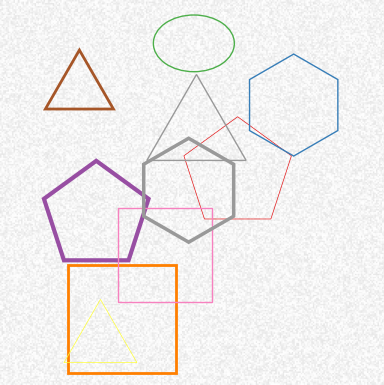[{"shape": "pentagon", "thickness": 0.5, "radius": 0.73, "center": [0.617, 0.55]}, {"shape": "hexagon", "thickness": 1, "radius": 0.66, "center": [0.763, 0.727]}, {"shape": "oval", "thickness": 1, "radius": 0.53, "center": [0.504, 0.887]}, {"shape": "pentagon", "thickness": 3, "radius": 0.71, "center": [0.25, 0.439]}, {"shape": "square", "thickness": 2, "radius": 0.7, "center": [0.317, 0.172]}, {"shape": "triangle", "thickness": 0.5, "radius": 0.55, "center": [0.261, 0.113]}, {"shape": "triangle", "thickness": 2, "radius": 0.51, "center": [0.206, 0.768]}, {"shape": "square", "thickness": 1, "radius": 0.61, "center": [0.429, 0.337]}, {"shape": "triangle", "thickness": 1, "radius": 0.74, "center": [0.51, 0.658]}, {"shape": "hexagon", "thickness": 2.5, "radius": 0.67, "center": [0.49, 0.506]}]